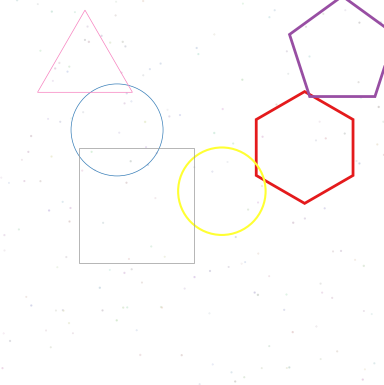[{"shape": "hexagon", "thickness": 2, "radius": 0.73, "center": [0.791, 0.617]}, {"shape": "circle", "thickness": 0.5, "radius": 0.6, "center": [0.304, 0.663]}, {"shape": "pentagon", "thickness": 2, "radius": 0.72, "center": [0.889, 0.866]}, {"shape": "circle", "thickness": 1.5, "radius": 0.57, "center": [0.576, 0.503]}, {"shape": "triangle", "thickness": 0.5, "radius": 0.71, "center": [0.221, 0.831]}, {"shape": "square", "thickness": 0.5, "radius": 0.75, "center": [0.354, 0.467]}]